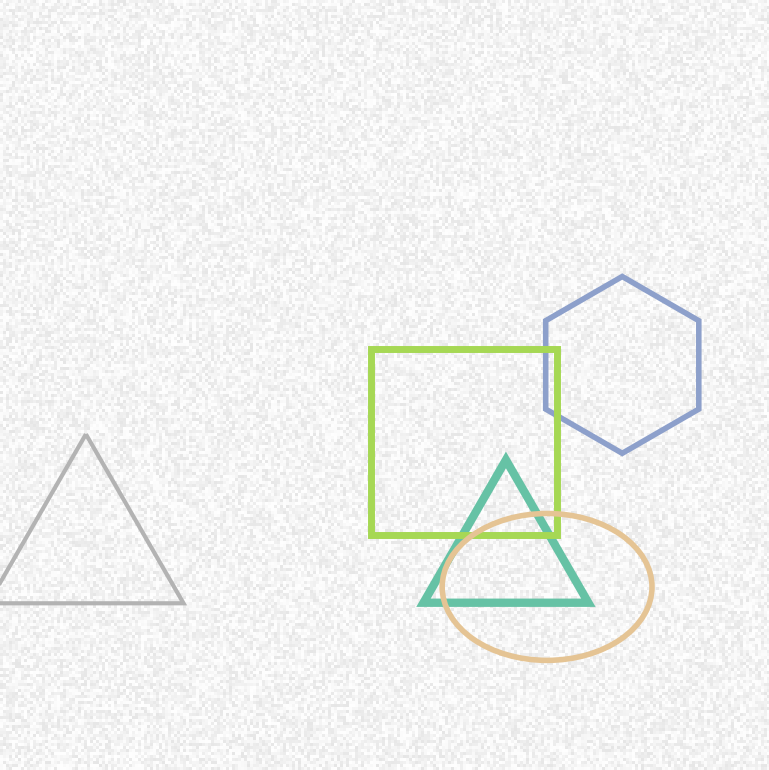[{"shape": "triangle", "thickness": 3, "radius": 0.62, "center": [0.657, 0.279]}, {"shape": "hexagon", "thickness": 2, "radius": 0.57, "center": [0.808, 0.526]}, {"shape": "square", "thickness": 2.5, "radius": 0.61, "center": [0.602, 0.426]}, {"shape": "oval", "thickness": 2, "radius": 0.68, "center": [0.71, 0.238]}, {"shape": "triangle", "thickness": 1.5, "radius": 0.73, "center": [0.112, 0.29]}]